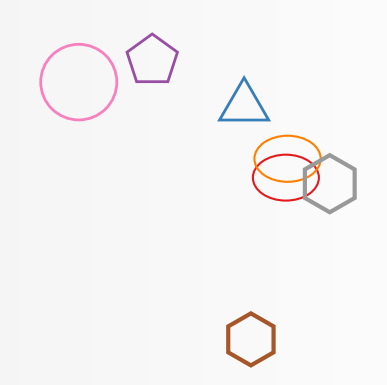[{"shape": "oval", "thickness": 1.5, "radius": 0.43, "center": [0.738, 0.539]}, {"shape": "triangle", "thickness": 2, "radius": 0.37, "center": [0.63, 0.725]}, {"shape": "pentagon", "thickness": 2, "radius": 0.34, "center": [0.393, 0.843]}, {"shape": "oval", "thickness": 1.5, "radius": 0.43, "center": [0.742, 0.588]}, {"shape": "hexagon", "thickness": 3, "radius": 0.34, "center": [0.647, 0.118]}, {"shape": "circle", "thickness": 2, "radius": 0.49, "center": [0.203, 0.787]}, {"shape": "hexagon", "thickness": 3, "radius": 0.37, "center": [0.851, 0.523]}]